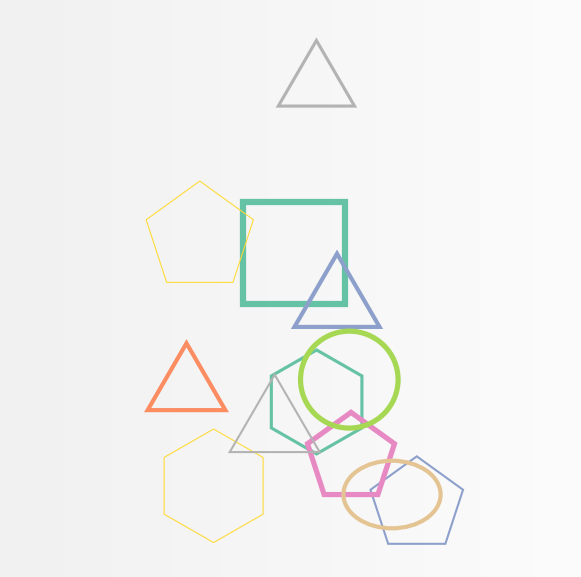[{"shape": "square", "thickness": 3, "radius": 0.44, "center": [0.506, 0.561]}, {"shape": "hexagon", "thickness": 1.5, "radius": 0.45, "center": [0.545, 0.303]}, {"shape": "triangle", "thickness": 2, "radius": 0.39, "center": [0.321, 0.328]}, {"shape": "pentagon", "thickness": 1, "radius": 0.42, "center": [0.717, 0.125]}, {"shape": "triangle", "thickness": 2, "radius": 0.42, "center": [0.58, 0.475]}, {"shape": "pentagon", "thickness": 2.5, "radius": 0.39, "center": [0.604, 0.206]}, {"shape": "circle", "thickness": 2.5, "radius": 0.42, "center": [0.601, 0.342]}, {"shape": "pentagon", "thickness": 0.5, "radius": 0.48, "center": [0.344, 0.589]}, {"shape": "hexagon", "thickness": 0.5, "radius": 0.49, "center": [0.367, 0.158]}, {"shape": "oval", "thickness": 2, "radius": 0.42, "center": [0.674, 0.143]}, {"shape": "triangle", "thickness": 1, "radius": 0.45, "center": [0.473, 0.261]}, {"shape": "triangle", "thickness": 1.5, "radius": 0.38, "center": [0.544, 0.853]}]